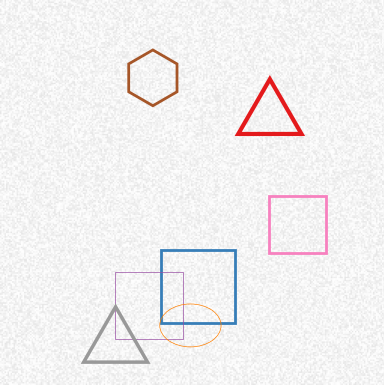[{"shape": "triangle", "thickness": 3, "radius": 0.47, "center": [0.701, 0.699]}, {"shape": "square", "thickness": 2, "radius": 0.48, "center": [0.515, 0.256]}, {"shape": "square", "thickness": 0.5, "radius": 0.44, "center": [0.387, 0.207]}, {"shape": "oval", "thickness": 0.5, "radius": 0.4, "center": [0.495, 0.155]}, {"shape": "hexagon", "thickness": 2, "radius": 0.36, "center": [0.397, 0.798]}, {"shape": "square", "thickness": 2, "radius": 0.37, "center": [0.772, 0.417]}, {"shape": "triangle", "thickness": 2.5, "radius": 0.48, "center": [0.3, 0.107]}]